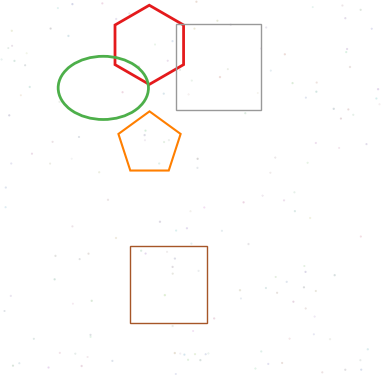[{"shape": "hexagon", "thickness": 2, "radius": 0.51, "center": [0.388, 0.884]}, {"shape": "oval", "thickness": 2, "radius": 0.59, "center": [0.268, 0.772]}, {"shape": "pentagon", "thickness": 1.5, "radius": 0.42, "center": [0.388, 0.626]}, {"shape": "square", "thickness": 1, "radius": 0.5, "center": [0.437, 0.262]}, {"shape": "square", "thickness": 1, "radius": 0.55, "center": [0.568, 0.826]}]